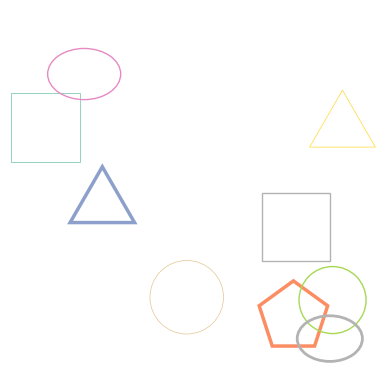[{"shape": "square", "thickness": 0.5, "radius": 0.45, "center": [0.119, 0.668]}, {"shape": "pentagon", "thickness": 2.5, "radius": 0.47, "center": [0.762, 0.177]}, {"shape": "triangle", "thickness": 2.5, "radius": 0.48, "center": [0.266, 0.47]}, {"shape": "oval", "thickness": 1, "radius": 0.47, "center": [0.219, 0.808]}, {"shape": "circle", "thickness": 1, "radius": 0.44, "center": [0.864, 0.221]}, {"shape": "triangle", "thickness": 0.5, "radius": 0.49, "center": [0.89, 0.667]}, {"shape": "circle", "thickness": 0.5, "radius": 0.48, "center": [0.485, 0.228]}, {"shape": "oval", "thickness": 2, "radius": 0.42, "center": [0.857, 0.121]}, {"shape": "square", "thickness": 1, "radius": 0.44, "center": [0.769, 0.411]}]